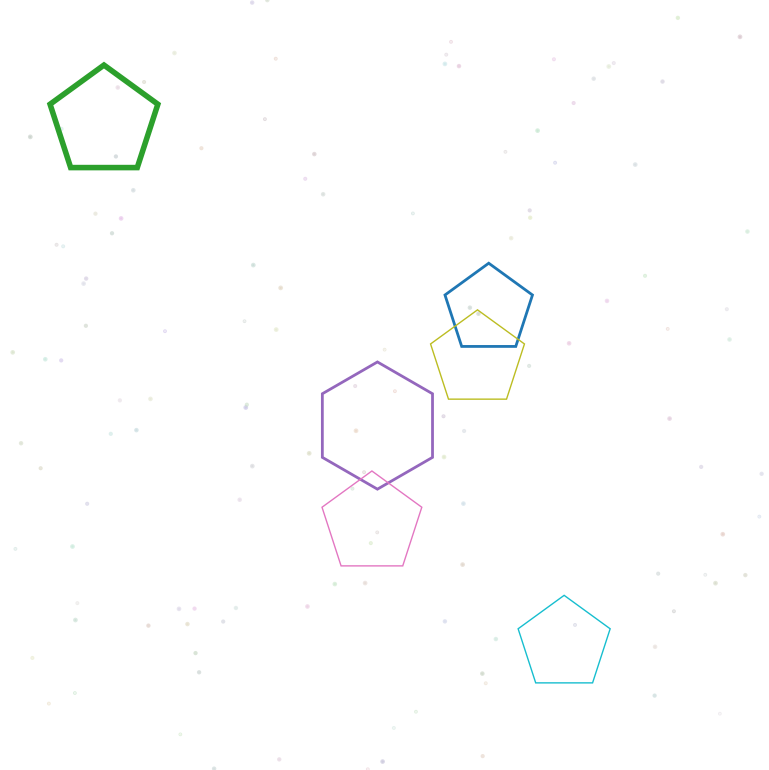[{"shape": "pentagon", "thickness": 1, "radius": 0.3, "center": [0.635, 0.598]}, {"shape": "pentagon", "thickness": 2, "radius": 0.37, "center": [0.135, 0.842]}, {"shape": "hexagon", "thickness": 1, "radius": 0.41, "center": [0.49, 0.447]}, {"shape": "pentagon", "thickness": 0.5, "radius": 0.34, "center": [0.483, 0.32]}, {"shape": "pentagon", "thickness": 0.5, "radius": 0.32, "center": [0.62, 0.533]}, {"shape": "pentagon", "thickness": 0.5, "radius": 0.31, "center": [0.733, 0.164]}]